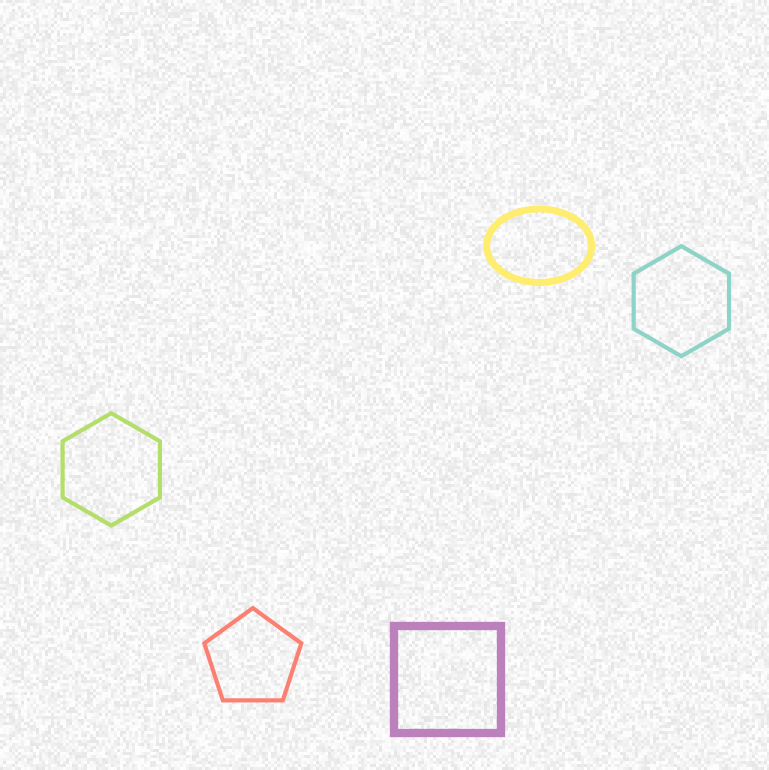[{"shape": "hexagon", "thickness": 1.5, "radius": 0.36, "center": [0.885, 0.609]}, {"shape": "pentagon", "thickness": 1.5, "radius": 0.33, "center": [0.328, 0.144]}, {"shape": "hexagon", "thickness": 1.5, "radius": 0.36, "center": [0.144, 0.39]}, {"shape": "square", "thickness": 3, "radius": 0.35, "center": [0.581, 0.117]}, {"shape": "oval", "thickness": 2.5, "radius": 0.34, "center": [0.7, 0.681]}]